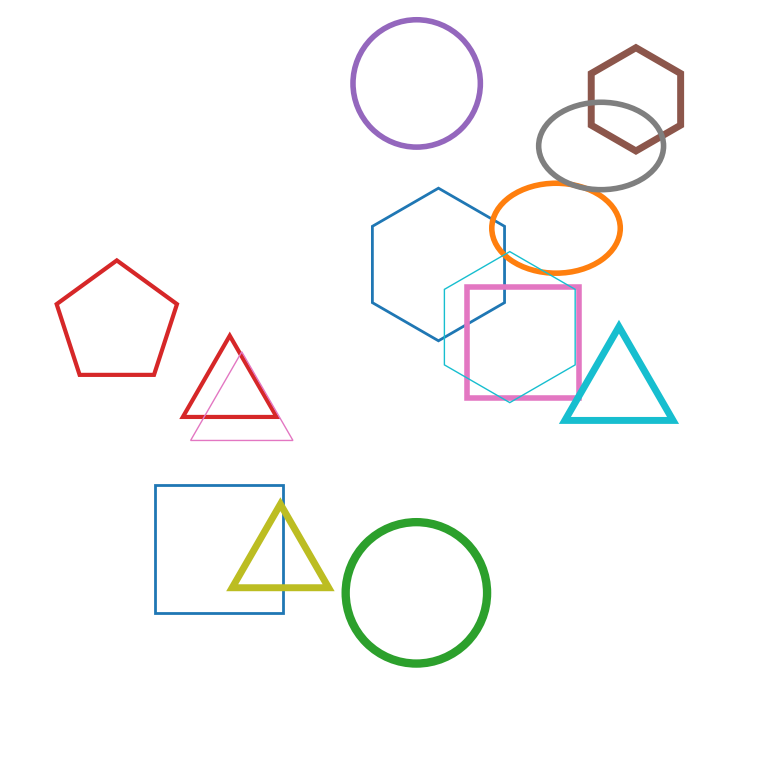[{"shape": "hexagon", "thickness": 1, "radius": 0.5, "center": [0.569, 0.657]}, {"shape": "square", "thickness": 1, "radius": 0.42, "center": [0.284, 0.287]}, {"shape": "oval", "thickness": 2, "radius": 0.42, "center": [0.722, 0.704]}, {"shape": "circle", "thickness": 3, "radius": 0.46, "center": [0.541, 0.23]}, {"shape": "triangle", "thickness": 1.5, "radius": 0.35, "center": [0.298, 0.494]}, {"shape": "pentagon", "thickness": 1.5, "radius": 0.41, "center": [0.152, 0.58]}, {"shape": "circle", "thickness": 2, "radius": 0.41, "center": [0.541, 0.892]}, {"shape": "hexagon", "thickness": 2.5, "radius": 0.34, "center": [0.826, 0.871]}, {"shape": "triangle", "thickness": 0.5, "radius": 0.38, "center": [0.314, 0.466]}, {"shape": "square", "thickness": 2, "radius": 0.36, "center": [0.679, 0.555]}, {"shape": "oval", "thickness": 2, "radius": 0.41, "center": [0.781, 0.81]}, {"shape": "triangle", "thickness": 2.5, "radius": 0.36, "center": [0.364, 0.273]}, {"shape": "hexagon", "thickness": 0.5, "radius": 0.49, "center": [0.662, 0.575]}, {"shape": "triangle", "thickness": 2.5, "radius": 0.41, "center": [0.804, 0.495]}]